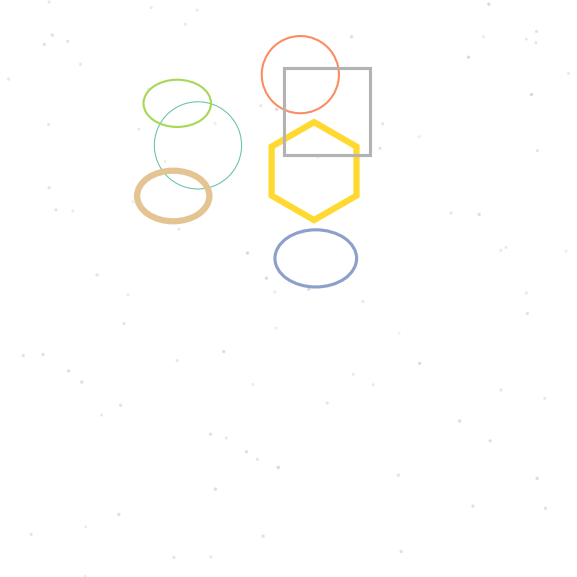[{"shape": "circle", "thickness": 0.5, "radius": 0.38, "center": [0.343, 0.747]}, {"shape": "circle", "thickness": 1, "radius": 0.33, "center": [0.52, 0.87]}, {"shape": "oval", "thickness": 1.5, "radius": 0.35, "center": [0.547, 0.552]}, {"shape": "oval", "thickness": 1, "radius": 0.29, "center": [0.307, 0.82]}, {"shape": "hexagon", "thickness": 3, "radius": 0.42, "center": [0.544, 0.703]}, {"shape": "oval", "thickness": 3, "radius": 0.31, "center": [0.3, 0.66]}, {"shape": "square", "thickness": 1.5, "radius": 0.38, "center": [0.566, 0.806]}]